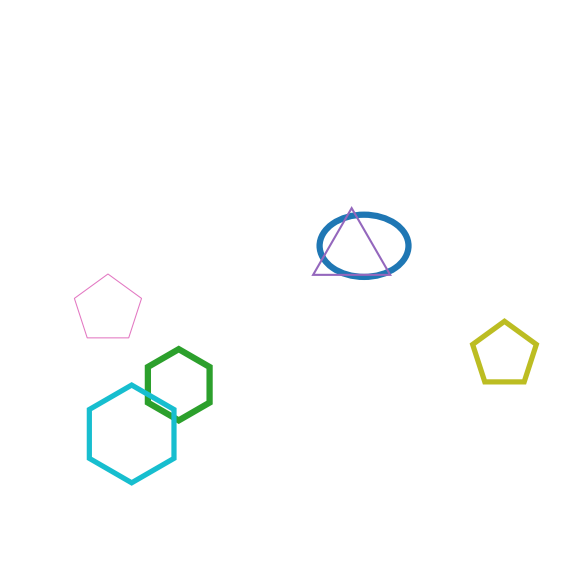[{"shape": "oval", "thickness": 3, "radius": 0.38, "center": [0.63, 0.574]}, {"shape": "hexagon", "thickness": 3, "radius": 0.31, "center": [0.309, 0.333]}, {"shape": "triangle", "thickness": 1, "radius": 0.39, "center": [0.609, 0.562]}, {"shape": "pentagon", "thickness": 0.5, "radius": 0.31, "center": [0.187, 0.464]}, {"shape": "pentagon", "thickness": 2.5, "radius": 0.29, "center": [0.874, 0.385]}, {"shape": "hexagon", "thickness": 2.5, "radius": 0.42, "center": [0.228, 0.248]}]